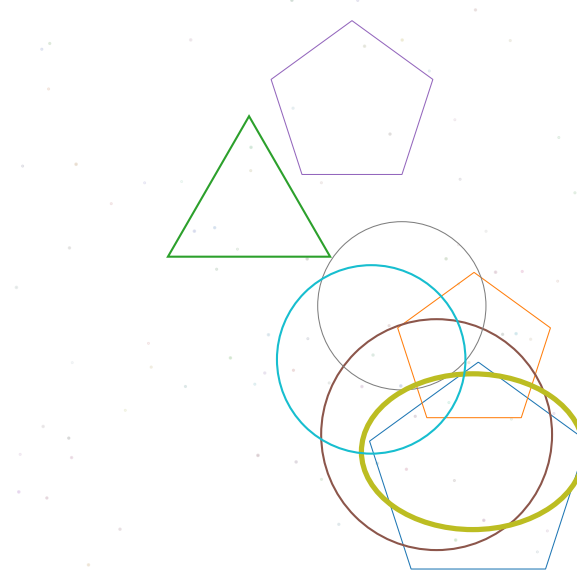[{"shape": "pentagon", "thickness": 0.5, "radius": 0.99, "center": [0.828, 0.174]}, {"shape": "pentagon", "thickness": 0.5, "radius": 0.7, "center": [0.821, 0.388]}, {"shape": "triangle", "thickness": 1, "radius": 0.81, "center": [0.431, 0.636]}, {"shape": "pentagon", "thickness": 0.5, "radius": 0.74, "center": [0.609, 0.816]}, {"shape": "circle", "thickness": 1, "radius": 1.0, "center": [0.756, 0.247]}, {"shape": "circle", "thickness": 0.5, "radius": 0.73, "center": [0.696, 0.47]}, {"shape": "oval", "thickness": 2.5, "radius": 0.96, "center": [0.819, 0.217]}, {"shape": "circle", "thickness": 1, "radius": 0.82, "center": [0.643, 0.377]}]